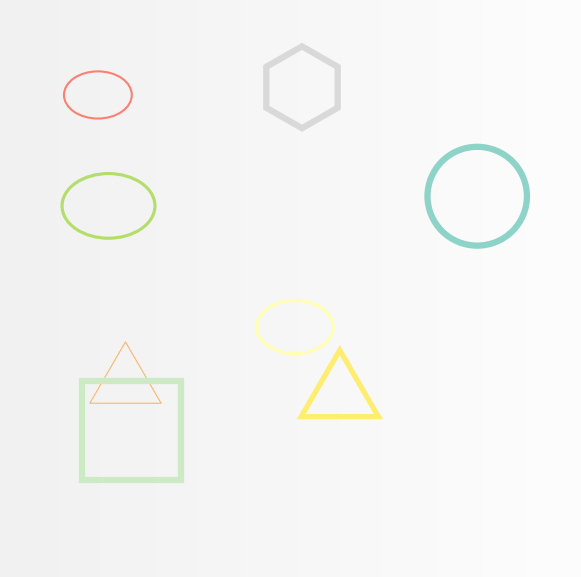[{"shape": "circle", "thickness": 3, "radius": 0.43, "center": [0.821, 0.659]}, {"shape": "oval", "thickness": 1.5, "radius": 0.33, "center": [0.507, 0.433]}, {"shape": "oval", "thickness": 1, "radius": 0.29, "center": [0.168, 0.835]}, {"shape": "triangle", "thickness": 0.5, "radius": 0.35, "center": [0.216, 0.336]}, {"shape": "oval", "thickness": 1.5, "radius": 0.4, "center": [0.187, 0.643]}, {"shape": "hexagon", "thickness": 3, "radius": 0.35, "center": [0.52, 0.848]}, {"shape": "square", "thickness": 3, "radius": 0.43, "center": [0.226, 0.253]}, {"shape": "triangle", "thickness": 2.5, "radius": 0.38, "center": [0.585, 0.316]}]